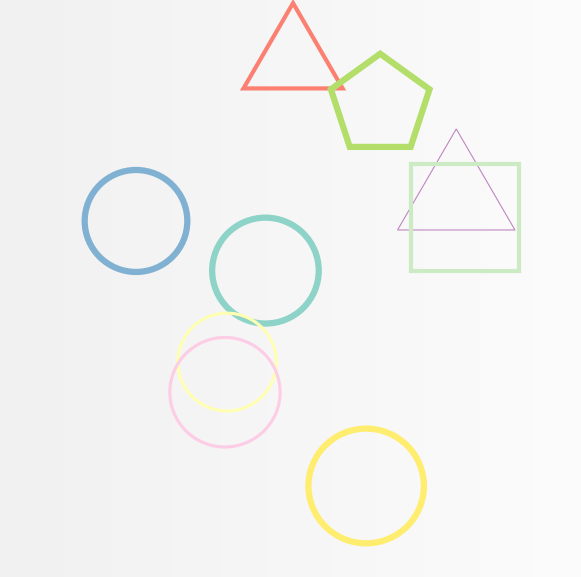[{"shape": "circle", "thickness": 3, "radius": 0.46, "center": [0.457, 0.531]}, {"shape": "circle", "thickness": 1.5, "radius": 0.42, "center": [0.391, 0.372]}, {"shape": "triangle", "thickness": 2, "radius": 0.49, "center": [0.504, 0.895]}, {"shape": "circle", "thickness": 3, "radius": 0.44, "center": [0.234, 0.616]}, {"shape": "pentagon", "thickness": 3, "radius": 0.45, "center": [0.654, 0.817]}, {"shape": "circle", "thickness": 1.5, "radius": 0.47, "center": [0.387, 0.32]}, {"shape": "triangle", "thickness": 0.5, "radius": 0.58, "center": [0.785, 0.659]}, {"shape": "square", "thickness": 2, "radius": 0.46, "center": [0.799, 0.623]}, {"shape": "circle", "thickness": 3, "radius": 0.5, "center": [0.63, 0.158]}]